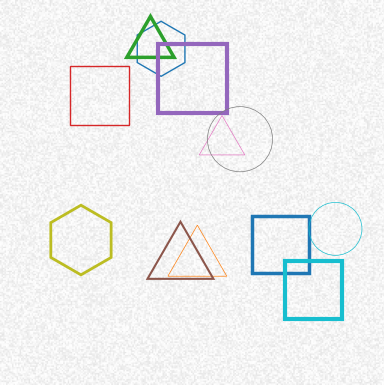[{"shape": "square", "thickness": 2.5, "radius": 0.37, "center": [0.728, 0.365]}, {"shape": "hexagon", "thickness": 1, "radius": 0.36, "center": [0.418, 0.873]}, {"shape": "triangle", "thickness": 0.5, "radius": 0.44, "center": [0.513, 0.327]}, {"shape": "triangle", "thickness": 2.5, "radius": 0.35, "center": [0.391, 0.886]}, {"shape": "square", "thickness": 1, "radius": 0.38, "center": [0.258, 0.753]}, {"shape": "square", "thickness": 3, "radius": 0.45, "center": [0.499, 0.796]}, {"shape": "triangle", "thickness": 1.5, "radius": 0.49, "center": [0.469, 0.325]}, {"shape": "triangle", "thickness": 0.5, "radius": 0.34, "center": [0.577, 0.632]}, {"shape": "circle", "thickness": 0.5, "radius": 0.42, "center": [0.623, 0.638]}, {"shape": "hexagon", "thickness": 2, "radius": 0.45, "center": [0.21, 0.377]}, {"shape": "circle", "thickness": 0.5, "radius": 0.34, "center": [0.871, 0.406]}, {"shape": "square", "thickness": 3, "radius": 0.37, "center": [0.814, 0.246]}]